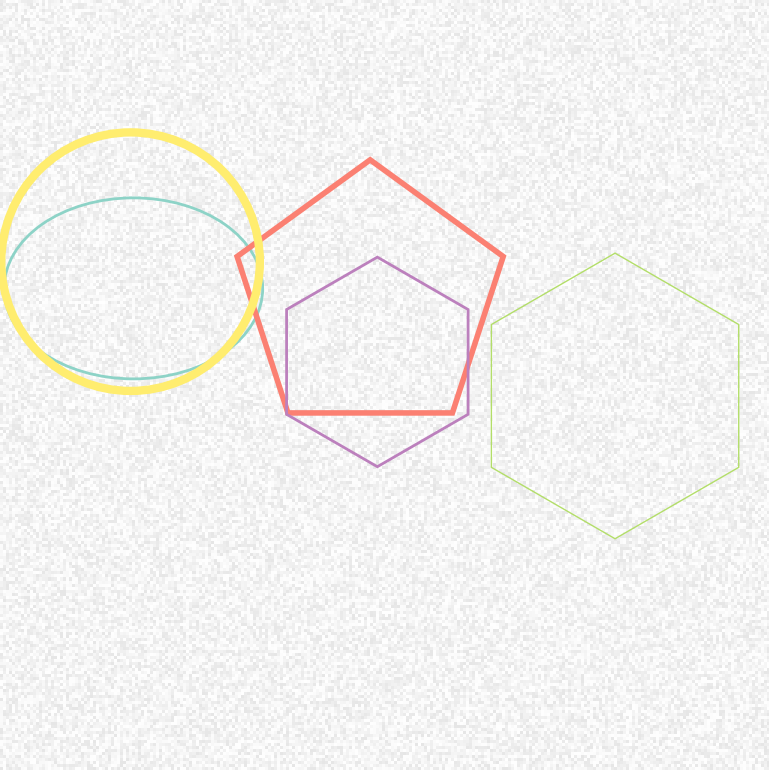[{"shape": "oval", "thickness": 1, "radius": 0.84, "center": [0.173, 0.625]}, {"shape": "pentagon", "thickness": 2, "radius": 0.91, "center": [0.481, 0.611]}, {"shape": "hexagon", "thickness": 0.5, "radius": 0.93, "center": [0.799, 0.486]}, {"shape": "hexagon", "thickness": 1, "radius": 0.68, "center": [0.49, 0.53]}, {"shape": "circle", "thickness": 3, "radius": 0.84, "center": [0.17, 0.66]}]